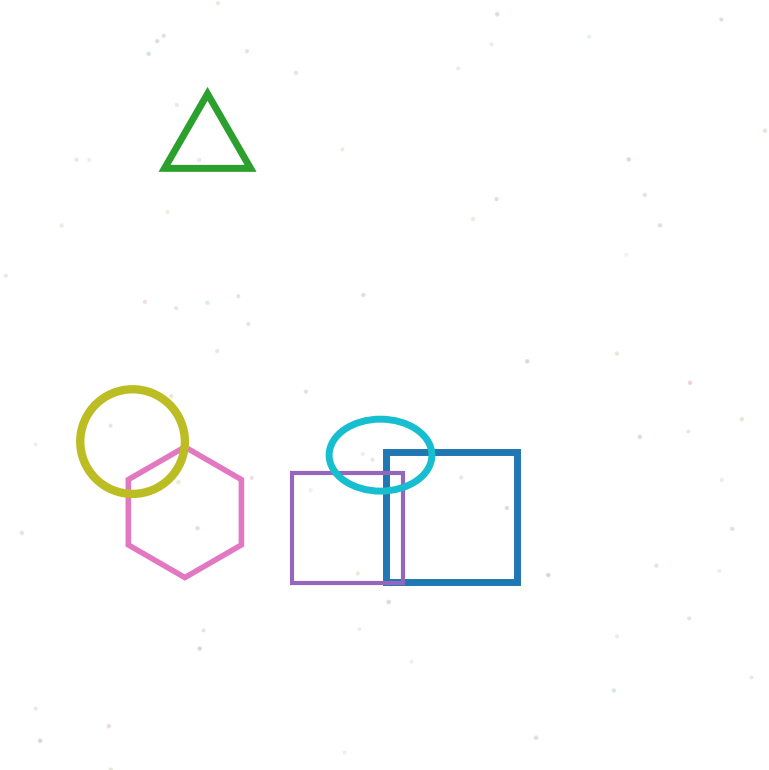[{"shape": "square", "thickness": 2.5, "radius": 0.42, "center": [0.586, 0.329]}, {"shape": "triangle", "thickness": 2.5, "radius": 0.32, "center": [0.27, 0.814]}, {"shape": "square", "thickness": 1.5, "radius": 0.36, "center": [0.451, 0.314]}, {"shape": "hexagon", "thickness": 2, "radius": 0.42, "center": [0.24, 0.335]}, {"shape": "circle", "thickness": 3, "radius": 0.34, "center": [0.172, 0.427]}, {"shape": "oval", "thickness": 2.5, "radius": 0.33, "center": [0.494, 0.409]}]